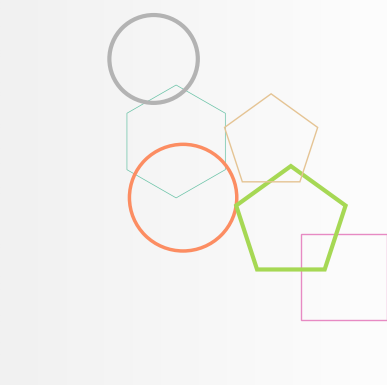[{"shape": "hexagon", "thickness": 0.5, "radius": 0.73, "center": [0.455, 0.633]}, {"shape": "circle", "thickness": 2.5, "radius": 0.69, "center": [0.473, 0.487]}, {"shape": "square", "thickness": 1, "radius": 0.56, "center": [0.887, 0.281]}, {"shape": "pentagon", "thickness": 3, "radius": 0.74, "center": [0.751, 0.42]}, {"shape": "pentagon", "thickness": 1, "radius": 0.63, "center": [0.7, 0.63]}, {"shape": "circle", "thickness": 3, "radius": 0.57, "center": [0.396, 0.847]}]